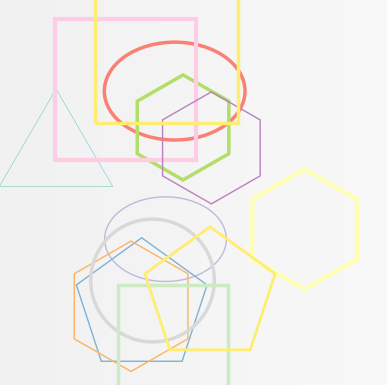[{"shape": "triangle", "thickness": 0.5, "radius": 0.84, "center": [0.145, 0.6]}, {"shape": "hexagon", "thickness": 3, "radius": 0.78, "center": [0.786, 0.405]}, {"shape": "oval", "thickness": 1, "radius": 0.79, "center": [0.427, 0.379]}, {"shape": "oval", "thickness": 2.5, "radius": 0.91, "center": [0.451, 0.763]}, {"shape": "pentagon", "thickness": 1, "radius": 0.89, "center": [0.366, 0.205]}, {"shape": "hexagon", "thickness": 1, "radius": 0.85, "center": [0.338, 0.205]}, {"shape": "hexagon", "thickness": 2.5, "radius": 0.68, "center": [0.472, 0.669]}, {"shape": "square", "thickness": 3, "radius": 0.91, "center": [0.324, 0.767]}, {"shape": "circle", "thickness": 2.5, "radius": 0.8, "center": [0.394, 0.271]}, {"shape": "hexagon", "thickness": 1, "radius": 0.73, "center": [0.545, 0.616]}, {"shape": "square", "thickness": 2.5, "radius": 0.71, "center": [0.446, 0.119]}, {"shape": "square", "thickness": 2.5, "radius": 0.92, "center": [0.43, 0.864]}, {"shape": "pentagon", "thickness": 2, "radius": 0.88, "center": [0.542, 0.234]}]